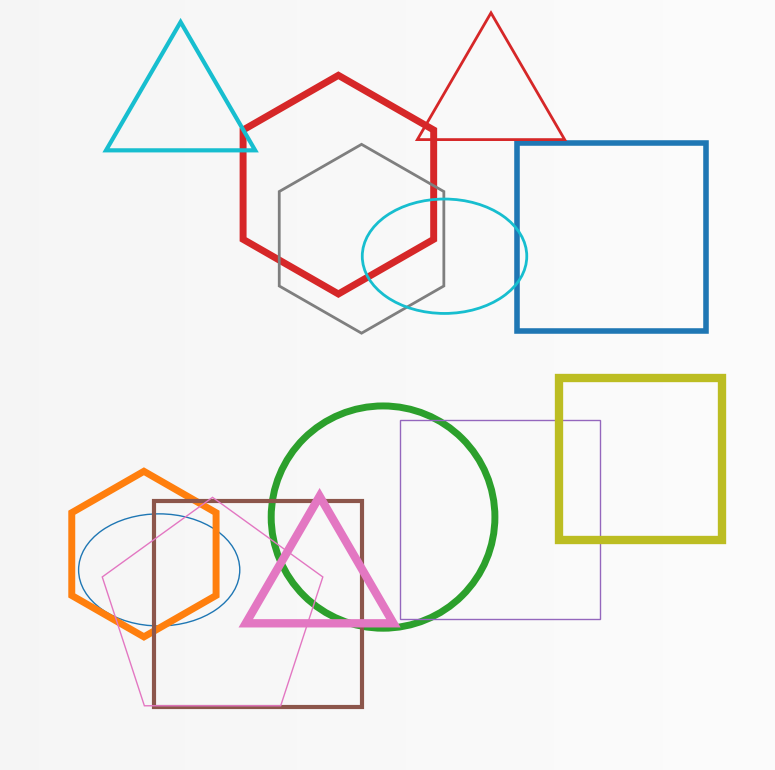[{"shape": "oval", "thickness": 0.5, "radius": 0.52, "center": [0.205, 0.26]}, {"shape": "square", "thickness": 2, "radius": 0.61, "center": [0.789, 0.693]}, {"shape": "hexagon", "thickness": 2.5, "radius": 0.54, "center": [0.186, 0.28]}, {"shape": "circle", "thickness": 2.5, "radius": 0.72, "center": [0.494, 0.328]}, {"shape": "hexagon", "thickness": 2.5, "radius": 0.71, "center": [0.437, 0.76]}, {"shape": "triangle", "thickness": 1, "radius": 0.55, "center": [0.634, 0.874]}, {"shape": "square", "thickness": 0.5, "radius": 0.65, "center": [0.645, 0.325]}, {"shape": "square", "thickness": 1.5, "radius": 0.67, "center": [0.333, 0.215]}, {"shape": "pentagon", "thickness": 0.5, "radius": 0.75, "center": [0.274, 0.204]}, {"shape": "triangle", "thickness": 3, "radius": 0.55, "center": [0.412, 0.246]}, {"shape": "hexagon", "thickness": 1, "radius": 0.61, "center": [0.467, 0.69]}, {"shape": "square", "thickness": 3, "radius": 0.53, "center": [0.826, 0.404]}, {"shape": "oval", "thickness": 1, "radius": 0.53, "center": [0.574, 0.667]}, {"shape": "triangle", "thickness": 1.5, "radius": 0.56, "center": [0.233, 0.86]}]